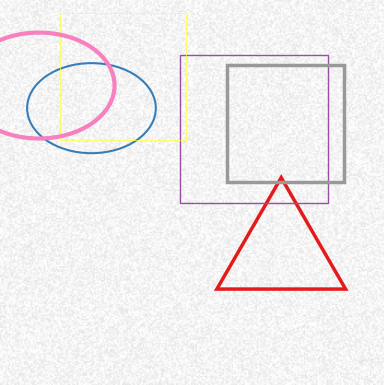[{"shape": "triangle", "thickness": 2.5, "radius": 0.97, "center": [0.73, 0.346]}, {"shape": "oval", "thickness": 1.5, "radius": 0.84, "center": [0.238, 0.719]}, {"shape": "square", "thickness": 1, "radius": 0.96, "center": [0.66, 0.666]}, {"shape": "square", "thickness": 0.5, "radius": 0.82, "center": [0.32, 0.801]}, {"shape": "oval", "thickness": 3, "radius": 0.98, "center": [0.101, 0.778]}, {"shape": "square", "thickness": 2.5, "radius": 0.76, "center": [0.741, 0.68]}]